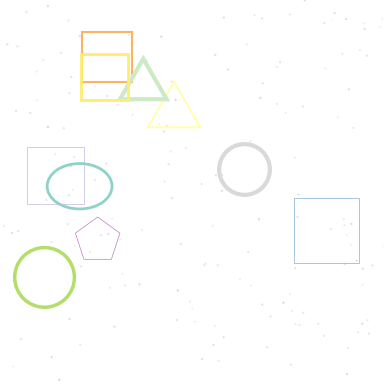[{"shape": "oval", "thickness": 2, "radius": 0.42, "center": [0.207, 0.516]}, {"shape": "triangle", "thickness": 1.5, "radius": 0.39, "center": [0.452, 0.709]}, {"shape": "square", "thickness": 0.5, "radius": 0.37, "center": [0.145, 0.543]}, {"shape": "square", "thickness": 0.5, "radius": 0.43, "center": [0.848, 0.401]}, {"shape": "square", "thickness": 1.5, "radius": 0.33, "center": [0.278, 0.852]}, {"shape": "circle", "thickness": 2.5, "radius": 0.39, "center": [0.116, 0.279]}, {"shape": "circle", "thickness": 3, "radius": 0.33, "center": [0.635, 0.56]}, {"shape": "pentagon", "thickness": 0.5, "radius": 0.3, "center": [0.254, 0.376]}, {"shape": "triangle", "thickness": 3, "radius": 0.35, "center": [0.372, 0.777]}, {"shape": "square", "thickness": 2, "radius": 0.3, "center": [0.271, 0.8]}]